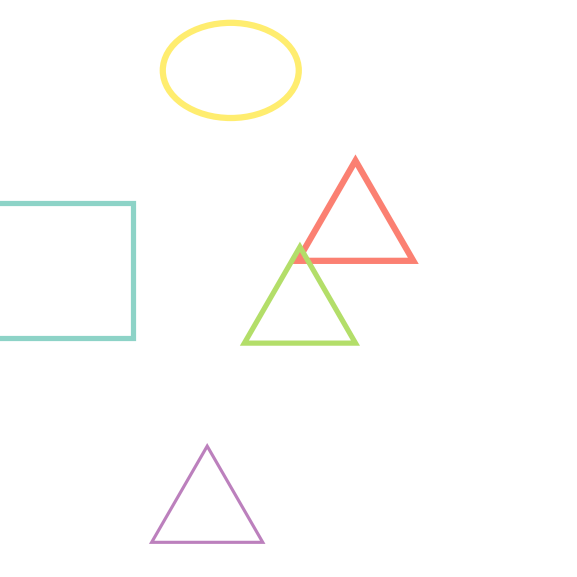[{"shape": "square", "thickness": 2.5, "radius": 0.58, "center": [0.114, 0.531]}, {"shape": "triangle", "thickness": 3, "radius": 0.58, "center": [0.616, 0.605]}, {"shape": "triangle", "thickness": 2.5, "radius": 0.56, "center": [0.519, 0.461]}, {"shape": "triangle", "thickness": 1.5, "radius": 0.56, "center": [0.359, 0.116]}, {"shape": "oval", "thickness": 3, "radius": 0.59, "center": [0.4, 0.877]}]